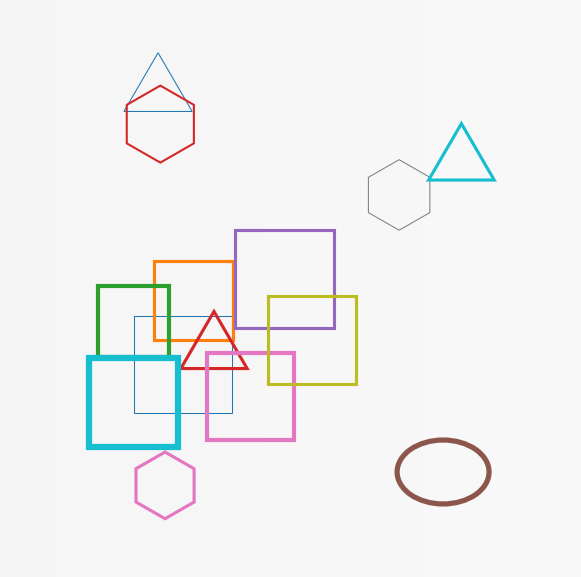[{"shape": "triangle", "thickness": 0.5, "radius": 0.34, "center": [0.272, 0.84]}, {"shape": "square", "thickness": 0.5, "radius": 0.42, "center": [0.315, 0.368]}, {"shape": "square", "thickness": 1.5, "radius": 0.34, "center": [0.333, 0.478]}, {"shape": "square", "thickness": 2, "radius": 0.31, "center": [0.229, 0.442]}, {"shape": "triangle", "thickness": 1.5, "radius": 0.33, "center": [0.368, 0.394]}, {"shape": "hexagon", "thickness": 1, "radius": 0.33, "center": [0.276, 0.784]}, {"shape": "square", "thickness": 1.5, "radius": 0.42, "center": [0.49, 0.516]}, {"shape": "oval", "thickness": 2.5, "radius": 0.4, "center": [0.762, 0.182]}, {"shape": "square", "thickness": 2, "radius": 0.38, "center": [0.431, 0.313]}, {"shape": "hexagon", "thickness": 1.5, "radius": 0.29, "center": [0.284, 0.159]}, {"shape": "hexagon", "thickness": 0.5, "radius": 0.31, "center": [0.687, 0.662]}, {"shape": "square", "thickness": 1.5, "radius": 0.38, "center": [0.537, 0.411]}, {"shape": "triangle", "thickness": 1.5, "radius": 0.33, "center": [0.794, 0.72]}, {"shape": "square", "thickness": 3, "radius": 0.38, "center": [0.23, 0.302]}]